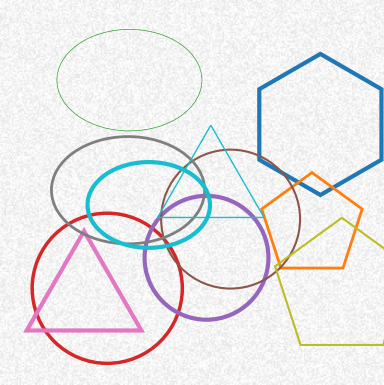[{"shape": "hexagon", "thickness": 3, "radius": 0.92, "center": [0.832, 0.677]}, {"shape": "pentagon", "thickness": 2, "radius": 0.69, "center": [0.81, 0.415]}, {"shape": "oval", "thickness": 0.5, "radius": 0.94, "center": [0.336, 0.792]}, {"shape": "circle", "thickness": 2.5, "radius": 0.98, "center": [0.279, 0.251]}, {"shape": "circle", "thickness": 3, "radius": 0.8, "center": [0.536, 0.33]}, {"shape": "circle", "thickness": 1.5, "radius": 0.9, "center": [0.599, 0.431]}, {"shape": "triangle", "thickness": 3, "radius": 0.86, "center": [0.218, 0.228]}, {"shape": "oval", "thickness": 2, "radius": 0.99, "center": [0.333, 0.506]}, {"shape": "pentagon", "thickness": 1.5, "radius": 0.91, "center": [0.888, 0.252]}, {"shape": "oval", "thickness": 3, "radius": 0.8, "center": [0.386, 0.468]}, {"shape": "triangle", "thickness": 1, "radius": 0.8, "center": [0.548, 0.515]}]